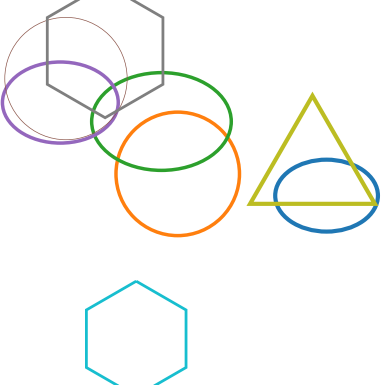[{"shape": "oval", "thickness": 3, "radius": 0.67, "center": [0.848, 0.492]}, {"shape": "circle", "thickness": 2.5, "radius": 0.8, "center": [0.462, 0.548]}, {"shape": "oval", "thickness": 2.5, "radius": 0.91, "center": [0.419, 0.684]}, {"shape": "oval", "thickness": 2.5, "radius": 0.75, "center": [0.157, 0.734]}, {"shape": "circle", "thickness": 0.5, "radius": 0.79, "center": [0.171, 0.796]}, {"shape": "hexagon", "thickness": 2, "radius": 0.87, "center": [0.273, 0.868]}, {"shape": "triangle", "thickness": 3, "radius": 0.94, "center": [0.812, 0.564]}, {"shape": "hexagon", "thickness": 2, "radius": 0.75, "center": [0.354, 0.12]}]